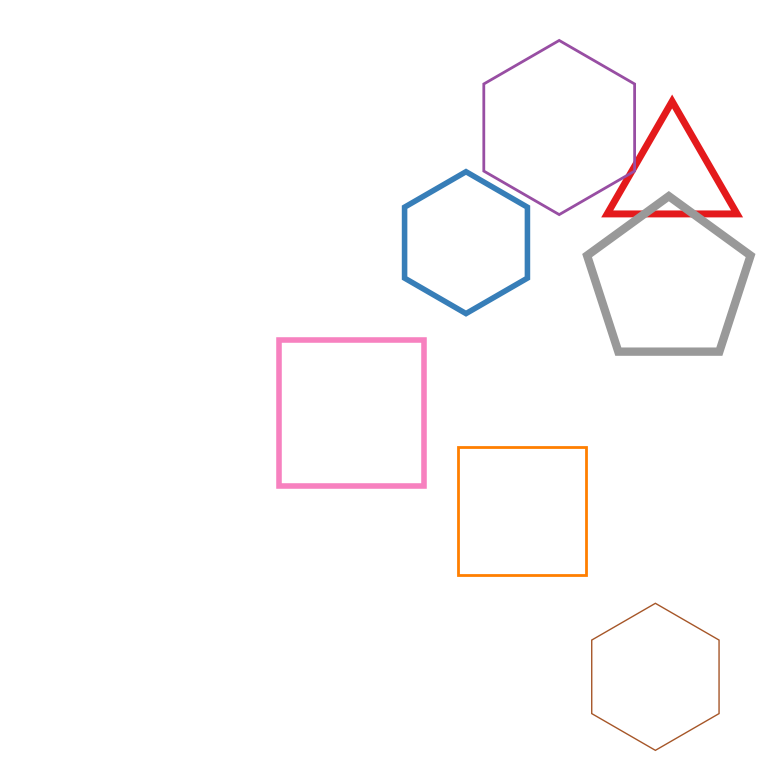[{"shape": "triangle", "thickness": 2.5, "radius": 0.49, "center": [0.873, 0.771]}, {"shape": "hexagon", "thickness": 2, "radius": 0.46, "center": [0.605, 0.685]}, {"shape": "hexagon", "thickness": 1, "radius": 0.57, "center": [0.726, 0.834]}, {"shape": "square", "thickness": 1, "radius": 0.41, "center": [0.678, 0.336]}, {"shape": "hexagon", "thickness": 0.5, "radius": 0.48, "center": [0.851, 0.121]}, {"shape": "square", "thickness": 2, "radius": 0.47, "center": [0.457, 0.464]}, {"shape": "pentagon", "thickness": 3, "radius": 0.56, "center": [0.869, 0.634]}]